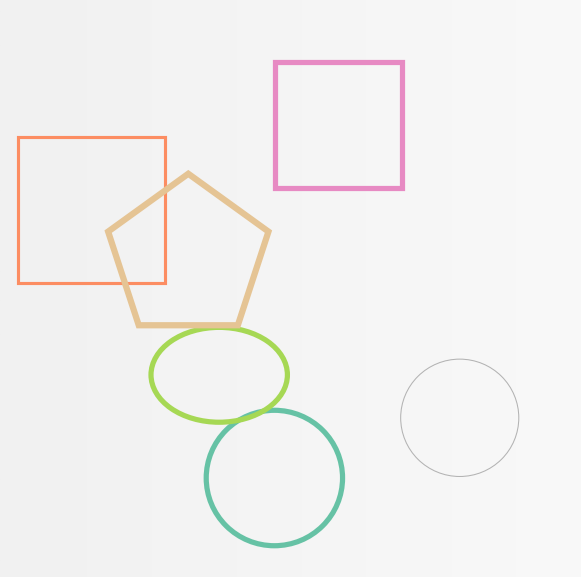[{"shape": "circle", "thickness": 2.5, "radius": 0.59, "center": [0.472, 0.171]}, {"shape": "square", "thickness": 1.5, "radius": 0.63, "center": [0.158, 0.636]}, {"shape": "square", "thickness": 2.5, "radius": 0.55, "center": [0.583, 0.782]}, {"shape": "oval", "thickness": 2.5, "radius": 0.59, "center": [0.377, 0.35]}, {"shape": "pentagon", "thickness": 3, "radius": 0.73, "center": [0.324, 0.553]}, {"shape": "circle", "thickness": 0.5, "radius": 0.51, "center": [0.791, 0.276]}]